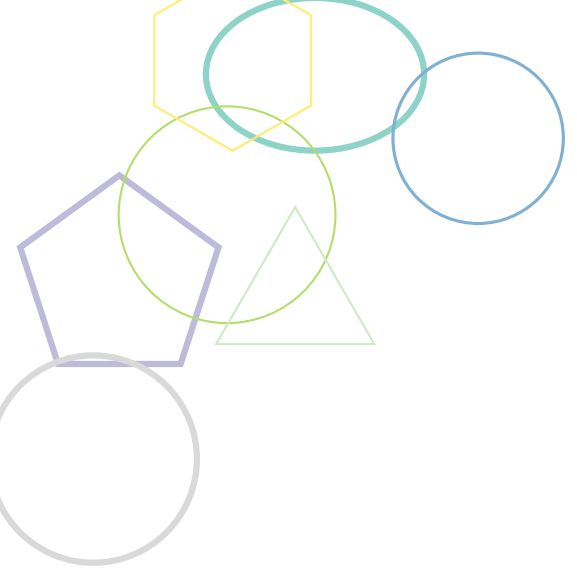[{"shape": "oval", "thickness": 3, "radius": 0.94, "center": [0.546, 0.871]}, {"shape": "pentagon", "thickness": 3, "radius": 0.9, "center": [0.207, 0.515]}, {"shape": "circle", "thickness": 1.5, "radius": 0.74, "center": [0.828, 0.76]}, {"shape": "circle", "thickness": 1, "radius": 0.94, "center": [0.393, 0.627]}, {"shape": "circle", "thickness": 3, "radius": 0.9, "center": [0.161, 0.204]}, {"shape": "triangle", "thickness": 1, "radius": 0.79, "center": [0.511, 0.482]}, {"shape": "hexagon", "thickness": 1, "radius": 0.78, "center": [0.403, 0.895]}]